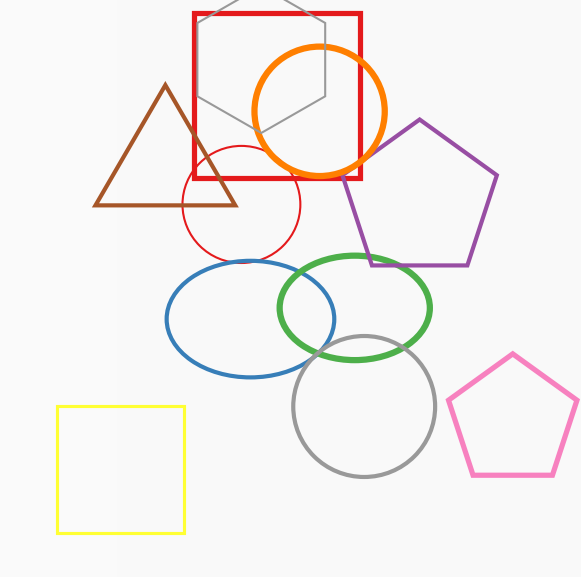[{"shape": "circle", "thickness": 1, "radius": 0.51, "center": [0.415, 0.645]}, {"shape": "square", "thickness": 2.5, "radius": 0.71, "center": [0.477, 0.834]}, {"shape": "oval", "thickness": 2, "radius": 0.72, "center": [0.431, 0.447]}, {"shape": "oval", "thickness": 3, "radius": 0.65, "center": [0.61, 0.466]}, {"shape": "pentagon", "thickness": 2, "radius": 0.7, "center": [0.722, 0.653]}, {"shape": "circle", "thickness": 3, "radius": 0.56, "center": [0.55, 0.806]}, {"shape": "square", "thickness": 1.5, "radius": 0.55, "center": [0.208, 0.186]}, {"shape": "triangle", "thickness": 2, "radius": 0.69, "center": [0.284, 0.713]}, {"shape": "pentagon", "thickness": 2.5, "radius": 0.58, "center": [0.882, 0.27]}, {"shape": "circle", "thickness": 2, "radius": 0.61, "center": [0.627, 0.295]}, {"shape": "hexagon", "thickness": 1, "radius": 0.63, "center": [0.45, 0.896]}]